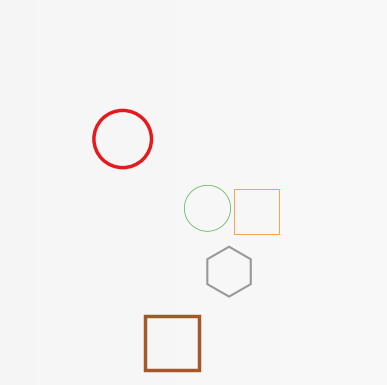[{"shape": "circle", "thickness": 2.5, "radius": 0.37, "center": [0.317, 0.639]}, {"shape": "circle", "thickness": 0.5, "radius": 0.3, "center": [0.535, 0.459]}, {"shape": "square", "thickness": 0.5, "radius": 0.29, "center": [0.661, 0.451]}, {"shape": "square", "thickness": 2.5, "radius": 0.35, "center": [0.443, 0.108]}, {"shape": "hexagon", "thickness": 1.5, "radius": 0.32, "center": [0.591, 0.294]}]